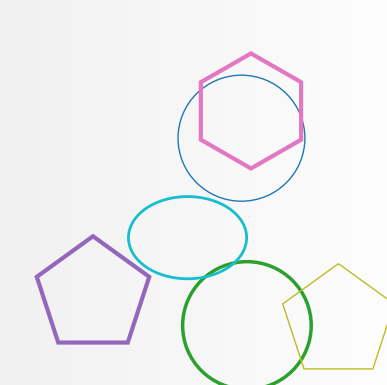[{"shape": "circle", "thickness": 1, "radius": 0.82, "center": [0.623, 0.641]}, {"shape": "circle", "thickness": 2.5, "radius": 0.83, "center": [0.637, 0.154]}, {"shape": "pentagon", "thickness": 3, "radius": 0.76, "center": [0.24, 0.234]}, {"shape": "hexagon", "thickness": 3, "radius": 0.75, "center": [0.648, 0.712]}, {"shape": "pentagon", "thickness": 1, "radius": 0.76, "center": [0.873, 0.164]}, {"shape": "oval", "thickness": 2, "radius": 0.76, "center": [0.484, 0.383]}]